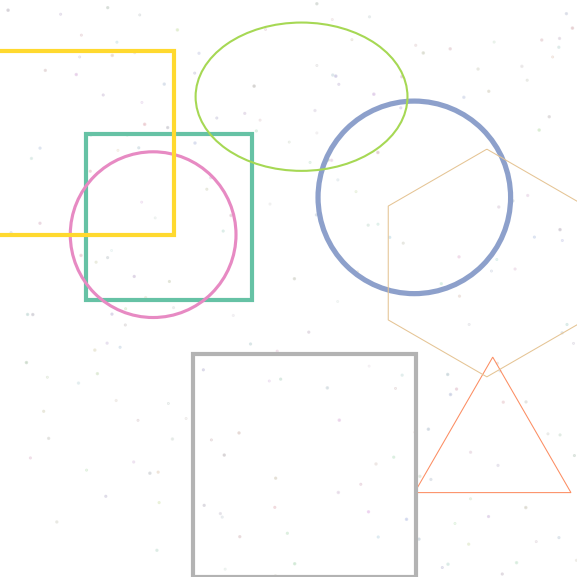[{"shape": "square", "thickness": 2, "radius": 0.72, "center": [0.293, 0.623]}, {"shape": "triangle", "thickness": 0.5, "radius": 0.78, "center": [0.853, 0.224]}, {"shape": "circle", "thickness": 2.5, "radius": 0.83, "center": [0.717, 0.657]}, {"shape": "circle", "thickness": 1.5, "radius": 0.72, "center": [0.265, 0.593]}, {"shape": "oval", "thickness": 1, "radius": 0.92, "center": [0.522, 0.832]}, {"shape": "square", "thickness": 2, "radius": 0.8, "center": [0.142, 0.752]}, {"shape": "hexagon", "thickness": 0.5, "radius": 0.99, "center": [0.843, 0.544]}, {"shape": "square", "thickness": 2, "radius": 0.96, "center": [0.527, 0.194]}]